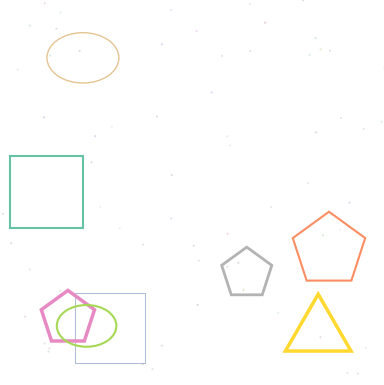[{"shape": "square", "thickness": 1.5, "radius": 0.47, "center": [0.121, 0.501]}, {"shape": "pentagon", "thickness": 1.5, "radius": 0.49, "center": [0.855, 0.351]}, {"shape": "square", "thickness": 0.5, "radius": 0.45, "center": [0.286, 0.148]}, {"shape": "pentagon", "thickness": 2.5, "radius": 0.36, "center": [0.176, 0.173]}, {"shape": "oval", "thickness": 1.5, "radius": 0.39, "center": [0.225, 0.154]}, {"shape": "triangle", "thickness": 2.5, "radius": 0.49, "center": [0.827, 0.137]}, {"shape": "oval", "thickness": 1, "radius": 0.47, "center": [0.215, 0.85]}, {"shape": "pentagon", "thickness": 2, "radius": 0.34, "center": [0.641, 0.29]}]